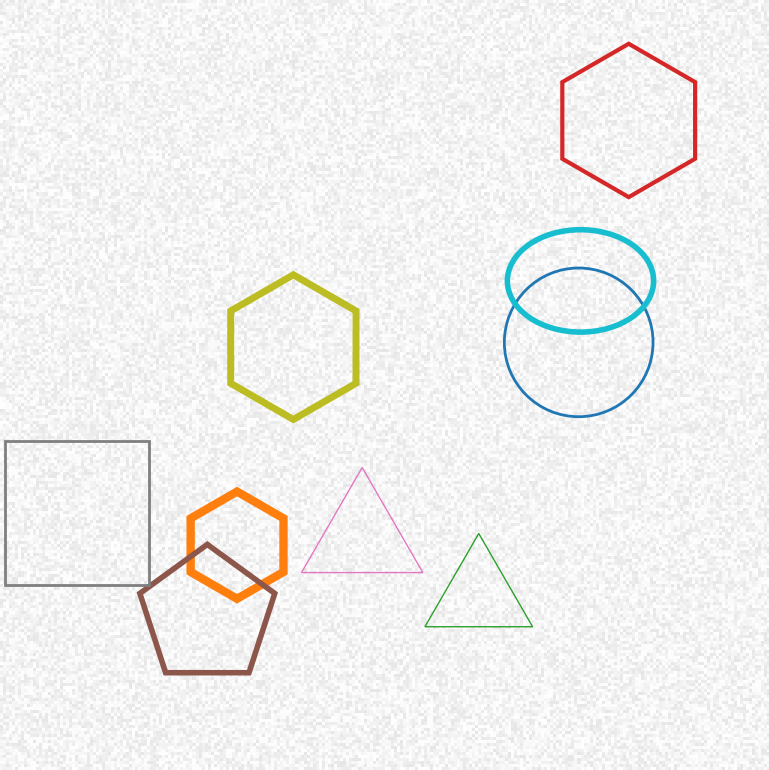[{"shape": "circle", "thickness": 1, "radius": 0.48, "center": [0.752, 0.555]}, {"shape": "hexagon", "thickness": 3, "radius": 0.35, "center": [0.308, 0.292]}, {"shape": "triangle", "thickness": 0.5, "radius": 0.4, "center": [0.622, 0.226]}, {"shape": "hexagon", "thickness": 1.5, "radius": 0.5, "center": [0.817, 0.844]}, {"shape": "pentagon", "thickness": 2, "radius": 0.46, "center": [0.269, 0.201]}, {"shape": "triangle", "thickness": 0.5, "radius": 0.45, "center": [0.47, 0.302]}, {"shape": "square", "thickness": 1, "radius": 0.47, "center": [0.1, 0.334]}, {"shape": "hexagon", "thickness": 2.5, "radius": 0.47, "center": [0.381, 0.549]}, {"shape": "oval", "thickness": 2, "radius": 0.47, "center": [0.754, 0.635]}]